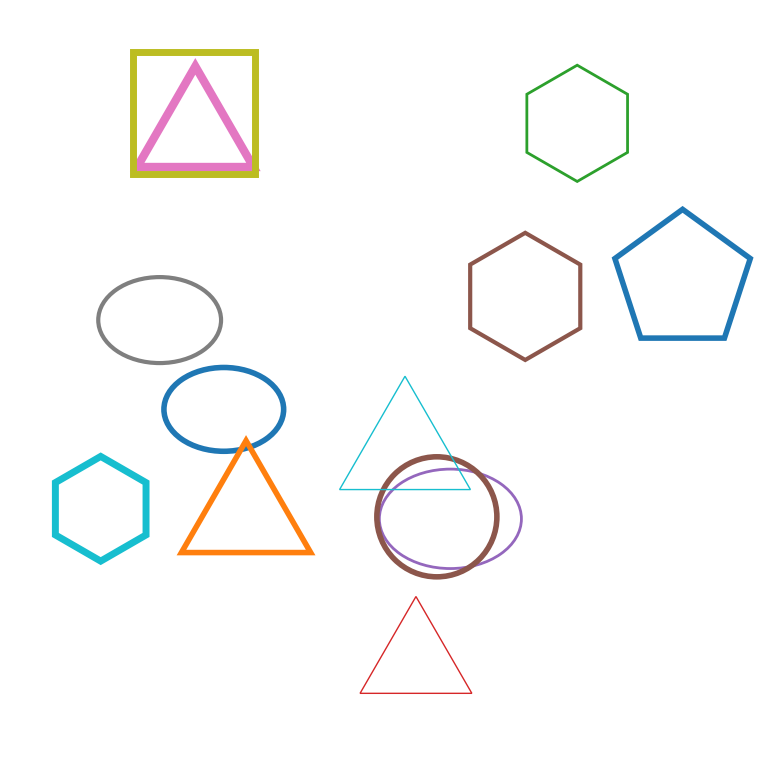[{"shape": "oval", "thickness": 2, "radius": 0.39, "center": [0.291, 0.468]}, {"shape": "pentagon", "thickness": 2, "radius": 0.46, "center": [0.886, 0.636]}, {"shape": "triangle", "thickness": 2, "radius": 0.48, "center": [0.32, 0.331]}, {"shape": "hexagon", "thickness": 1, "radius": 0.38, "center": [0.75, 0.84]}, {"shape": "triangle", "thickness": 0.5, "radius": 0.42, "center": [0.54, 0.141]}, {"shape": "oval", "thickness": 1, "radius": 0.46, "center": [0.585, 0.326]}, {"shape": "circle", "thickness": 2, "radius": 0.39, "center": [0.567, 0.329]}, {"shape": "hexagon", "thickness": 1.5, "radius": 0.41, "center": [0.682, 0.615]}, {"shape": "triangle", "thickness": 3, "radius": 0.44, "center": [0.254, 0.827]}, {"shape": "oval", "thickness": 1.5, "radius": 0.4, "center": [0.207, 0.584]}, {"shape": "square", "thickness": 2.5, "radius": 0.39, "center": [0.252, 0.853]}, {"shape": "triangle", "thickness": 0.5, "radius": 0.49, "center": [0.526, 0.413]}, {"shape": "hexagon", "thickness": 2.5, "radius": 0.34, "center": [0.131, 0.339]}]